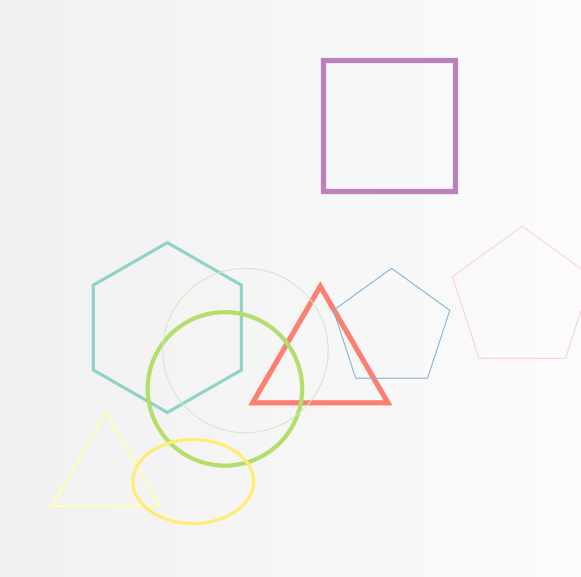[{"shape": "hexagon", "thickness": 1.5, "radius": 0.74, "center": [0.288, 0.432]}, {"shape": "triangle", "thickness": 1, "radius": 0.54, "center": [0.183, 0.177]}, {"shape": "triangle", "thickness": 2.5, "radius": 0.67, "center": [0.551, 0.369]}, {"shape": "pentagon", "thickness": 0.5, "radius": 0.53, "center": [0.674, 0.429]}, {"shape": "circle", "thickness": 2, "radius": 0.66, "center": [0.387, 0.326]}, {"shape": "pentagon", "thickness": 0.5, "radius": 0.63, "center": [0.898, 0.481]}, {"shape": "square", "thickness": 2.5, "radius": 0.57, "center": [0.669, 0.782]}, {"shape": "circle", "thickness": 0.5, "radius": 0.71, "center": [0.422, 0.392]}, {"shape": "oval", "thickness": 1.5, "radius": 0.52, "center": [0.332, 0.165]}]